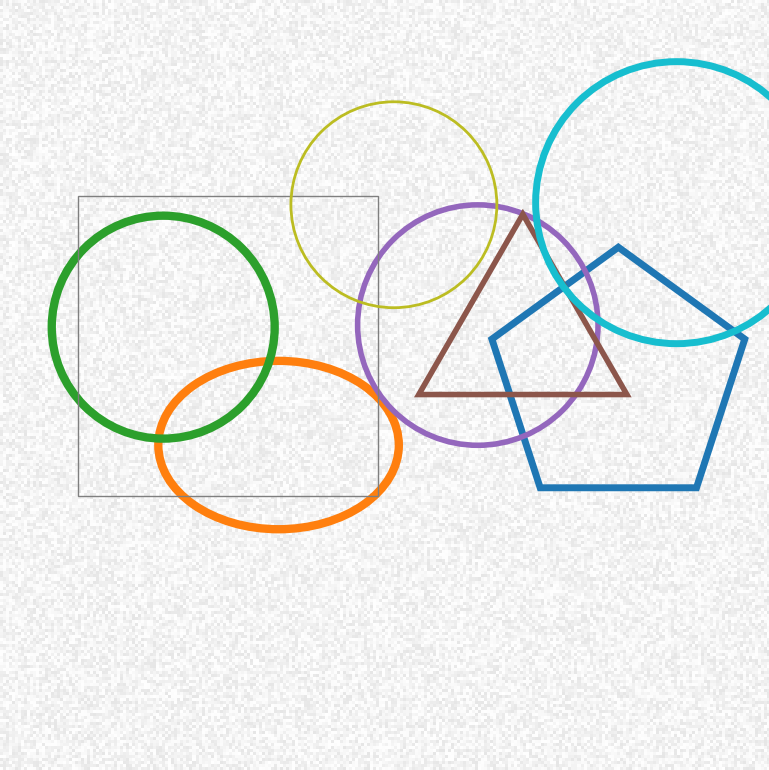[{"shape": "pentagon", "thickness": 2.5, "radius": 0.86, "center": [0.803, 0.506]}, {"shape": "oval", "thickness": 3, "radius": 0.78, "center": [0.362, 0.422]}, {"shape": "circle", "thickness": 3, "radius": 0.72, "center": [0.212, 0.575]}, {"shape": "circle", "thickness": 2, "radius": 0.78, "center": [0.621, 0.578]}, {"shape": "triangle", "thickness": 2, "radius": 0.78, "center": [0.679, 0.566]}, {"shape": "square", "thickness": 0.5, "radius": 0.97, "center": [0.296, 0.55]}, {"shape": "circle", "thickness": 1, "radius": 0.67, "center": [0.512, 0.734]}, {"shape": "circle", "thickness": 2.5, "radius": 0.92, "center": [0.879, 0.737]}]